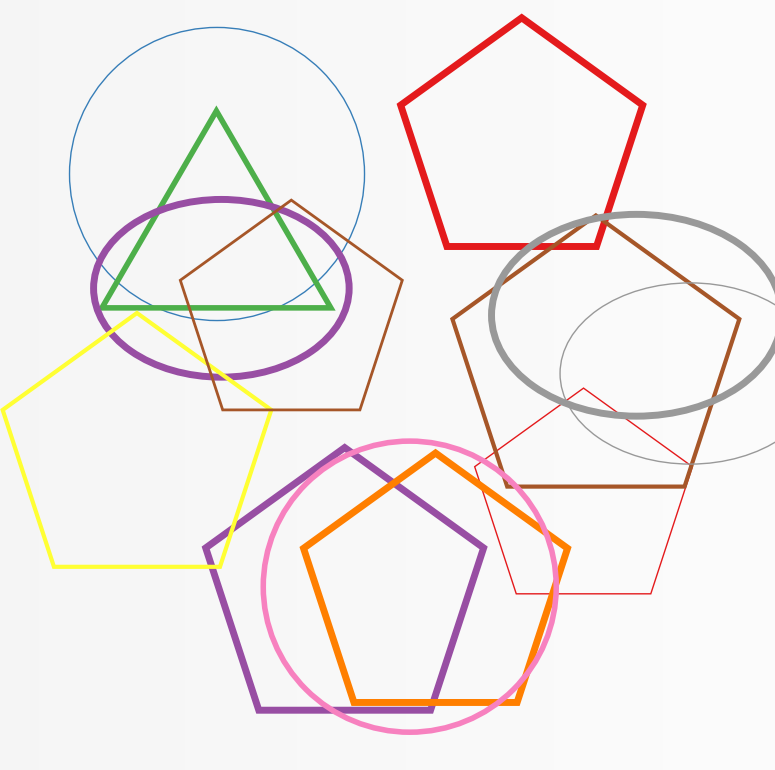[{"shape": "pentagon", "thickness": 2.5, "radius": 0.82, "center": [0.673, 0.813]}, {"shape": "pentagon", "thickness": 0.5, "radius": 0.74, "center": [0.753, 0.348]}, {"shape": "circle", "thickness": 0.5, "radius": 0.95, "center": [0.28, 0.774]}, {"shape": "triangle", "thickness": 2, "radius": 0.85, "center": [0.279, 0.685]}, {"shape": "oval", "thickness": 2.5, "radius": 0.82, "center": [0.286, 0.626]}, {"shape": "pentagon", "thickness": 2.5, "radius": 0.94, "center": [0.445, 0.23]}, {"shape": "pentagon", "thickness": 2.5, "radius": 0.9, "center": [0.562, 0.233]}, {"shape": "pentagon", "thickness": 1.5, "radius": 0.91, "center": [0.177, 0.411]}, {"shape": "pentagon", "thickness": 1, "radius": 0.75, "center": [0.376, 0.589]}, {"shape": "pentagon", "thickness": 1.5, "radius": 0.97, "center": [0.769, 0.526]}, {"shape": "circle", "thickness": 2, "radius": 0.95, "center": [0.529, 0.238]}, {"shape": "oval", "thickness": 2.5, "radius": 0.94, "center": [0.821, 0.591]}, {"shape": "oval", "thickness": 0.5, "radius": 0.84, "center": [0.891, 0.515]}]